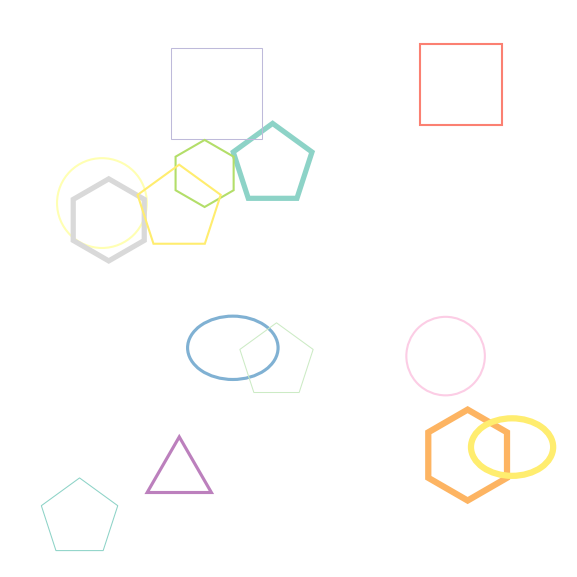[{"shape": "pentagon", "thickness": 0.5, "radius": 0.35, "center": [0.138, 0.102]}, {"shape": "pentagon", "thickness": 2.5, "radius": 0.36, "center": [0.472, 0.714]}, {"shape": "circle", "thickness": 1, "radius": 0.39, "center": [0.177, 0.647]}, {"shape": "square", "thickness": 0.5, "radius": 0.39, "center": [0.375, 0.837]}, {"shape": "square", "thickness": 1, "radius": 0.35, "center": [0.798, 0.853]}, {"shape": "oval", "thickness": 1.5, "radius": 0.39, "center": [0.403, 0.397]}, {"shape": "hexagon", "thickness": 3, "radius": 0.39, "center": [0.81, 0.211]}, {"shape": "hexagon", "thickness": 1, "radius": 0.29, "center": [0.354, 0.699]}, {"shape": "circle", "thickness": 1, "radius": 0.34, "center": [0.772, 0.383]}, {"shape": "hexagon", "thickness": 2.5, "radius": 0.36, "center": [0.188, 0.618]}, {"shape": "triangle", "thickness": 1.5, "radius": 0.32, "center": [0.31, 0.178]}, {"shape": "pentagon", "thickness": 0.5, "radius": 0.33, "center": [0.479, 0.373]}, {"shape": "oval", "thickness": 3, "radius": 0.36, "center": [0.887, 0.225]}, {"shape": "pentagon", "thickness": 1, "radius": 0.38, "center": [0.31, 0.638]}]